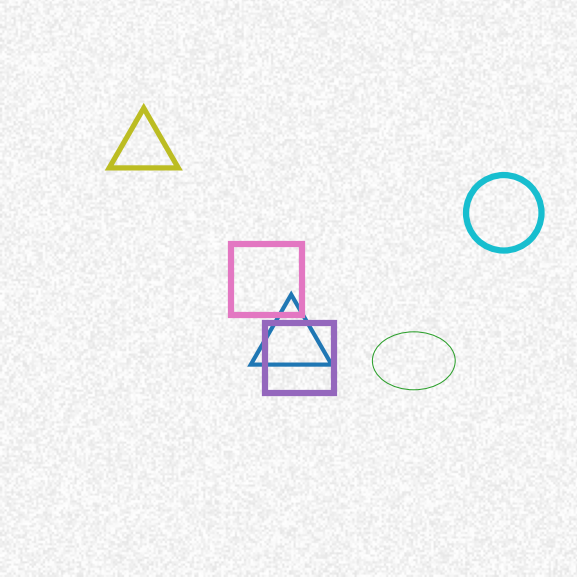[{"shape": "triangle", "thickness": 2, "radius": 0.4, "center": [0.504, 0.408]}, {"shape": "oval", "thickness": 0.5, "radius": 0.36, "center": [0.717, 0.374]}, {"shape": "square", "thickness": 3, "radius": 0.3, "center": [0.519, 0.379]}, {"shape": "square", "thickness": 3, "radius": 0.31, "center": [0.461, 0.514]}, {"shape": "triangle", "thickness": 2.5, "radius": 0.35, "center": [0.249, 0.743]}, {"shape": "circle", "thickness": 3, "radius": 0.33, "center": [0.872, 0.631]}]